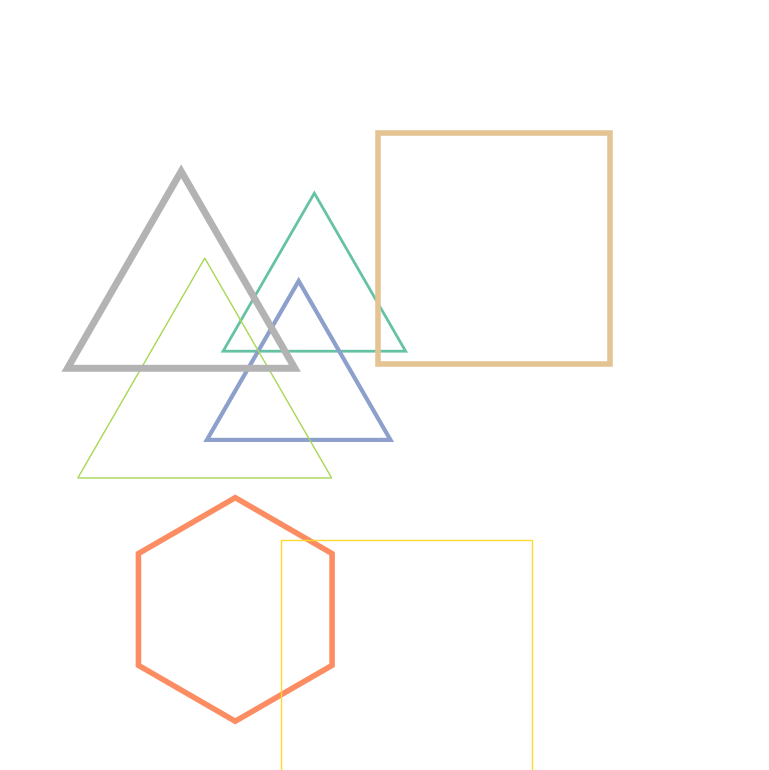[{"shape": "triangle", "thickness": 1, "radius": 0.68, "center": [0.408, 0.612]}, {"shape": "hexagon", "thickness": 2, "radius": 0.73, "center": [0.306, 0.208]}, {"shape": "triangle", "thickness": 1.5, "radius": 0.69, "center": [0.388, 0.498]}, {"shape": "triangle", "thickness": 0.5, "radius": 0.95, "center": [0.266, 0.474]}, {"shape": "square", "thickness": 0.5, "radius": 0.82, "center": [0.528, 0.136]}, {"shape": "square", "thickness": 2, "radius": 0.75, "center": [0.642, 0.677]}, {"shape": "triangle", "thickness": 2.5, "radius": 0.85, "center": [0.235, 0.607]}]